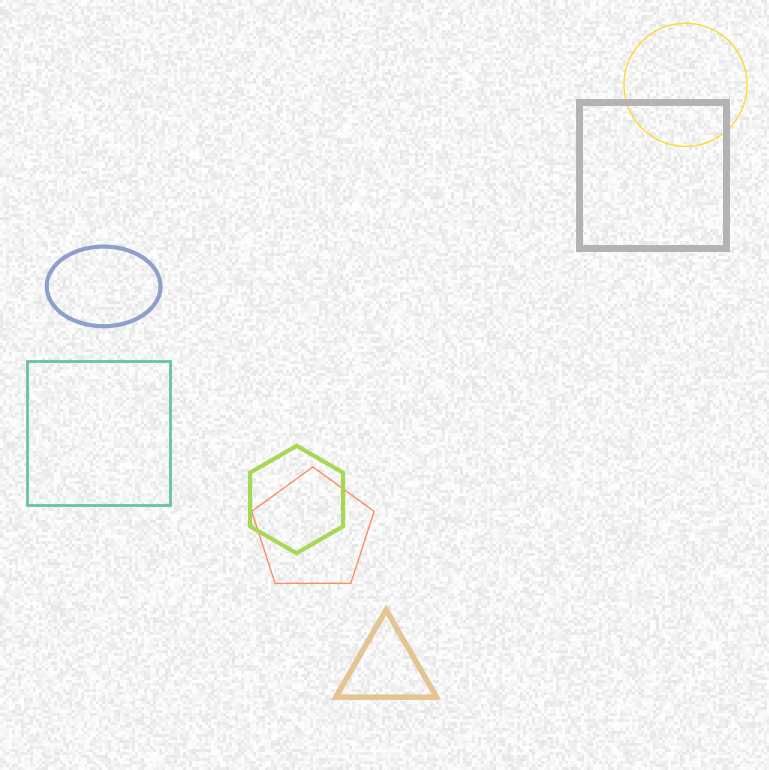[{"shape": "square", "thickness": 1, "radius": 0.47, "center": [0.128, 0.438]}, {"shape": "pentagon", "thickness": 0.5, "radius": 0.42, "center": [0.406, 0.31]}, {"shape": "oval", "thickness": 1.5, "radius": 0.37, "center": [0.135, 0.628]}, {"shape": "hexagon", "thickness": 1.5, "radius": 0.35, "center": [0.385, 0.351]}, {"shape": "circle", "thickness": 0.5, "radius": 0.4, "center": [0.89, 0.89]}, {"shape": "triangle", "thickness": 2, "radius": 0.38, "center": [0.501, 0.132]}, {"shape": "square", "thickness": 2.5, "radius": 0.47, "center": [0.847, 0.773]}]